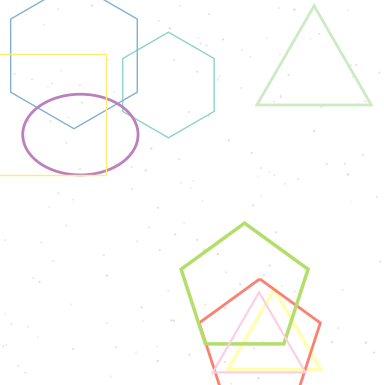[{"shape": "hexagon", "thickness": 1, "radius": 0.69, "center": [0.438, 0.779]}, {"shape": "triangle", "thickness": 2.5, "radius": 0.69, "center": [0.712, 0.11]}, {"shape": "pentagon", "thickness": 2, "radius": 0.83, "center": [0.675, 0.11]}, {"shape": "hexagon", "thickness": 1, "radius": 0.95, "center": [0.192, 0.856]}, {"shape": "pentagon", "thickness": 2.5, "radius": 0.87, "center": [0.635, 0.247]}, {"shape": "triangle", "thickness": 1.5, "radius": 0.69, "center": [0.673, 0.102]}, {"shape": "oval", "thickness": 2, "radius": 0.75, "center": [0.209, 0.65]}, {"shape": "triangle", "thickness": 2, "radius": 0.86, "center": [0.816, 0.813]}, {"shape": "square", "thickness": 1, "radius": 0.79, "center": [0.118, 0.701]}]